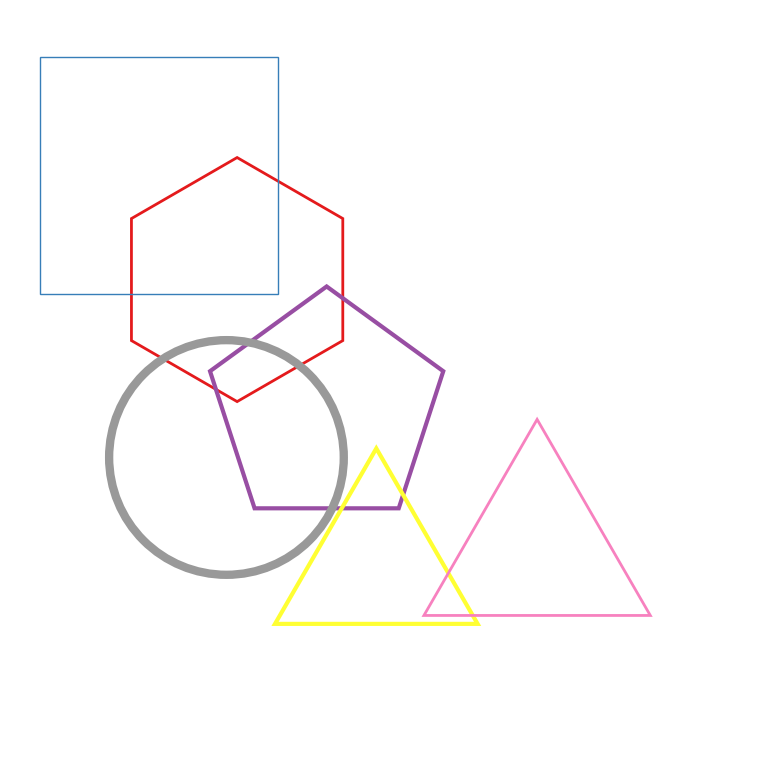[{"shape": "hexagon", "thickness": 1, "radius": 0.79, "center": [0.308, 0.637]}, {"shape": "square", "thickness": 0.5, "radius": 0.77, "center": [0.207, 0.772]}, {"shape": "pentagon", "thickness": 1.5, "radius": 0.8, "center": [0.424, 0.469]}, {"shape": "triangle", "thickness": 1.5, "radius": 0.76, "center": [0.489, 0.266]}, {"shape": "triangle", "thickness": 1, "radius": 0.85, "center": [0.698, 0.286]}, {"shape": "circle", "thickness": 3, "radius": 0.76, "center": [0.294, 0.406]}]